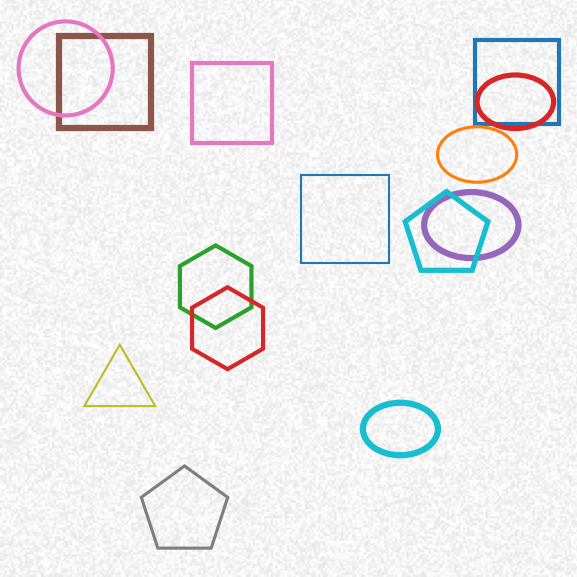[{"shape": "square", "thickness": 2, "radius": 0.36, "center": [0.896, 0.857]}, {"shape": "square", "thickness": 1, "radius": 0.38, "center": [0.597, 0.62]}, {"shape": "oval", "thickness": 1.5, "radius": 0.34, "center": [0.826, 0.732]}, {"shape": "hexagon", "thickness": 2, "radius": 0.36, "center": [0.373, 0.503]}, {"shape": "oval", "thickness": 2.5, "radius": 0.33, "center": [0.892, 0.823]}, {"shape": "hexagon", "thickness": 2, "radius": 0.35, "center": [0.394, 0.431]}, {"shape": "oval", "thickness": 3, "radius": 0.41, "center": [0.816, 0.609]}, {"shape": "square", "thickness": 3, "radius": 0.4, "center": [0.182, 0.857]}, {"shape": "circle", "thickness": 2, "radius": 0.41, "center": [0.114, 0.881]}, {"shape": "square", "thickness": 2, "radius": 0.35, "center": [0.402, 0.821]}, {"shape": "pentagon", "thickness": 1.5, "radius": 0.39, "center": [0.32, 0.114]}, {"shape": "triangle", "thickness": 1, "radius": 0.35, "center": [0.207, 0.331]}, {"shape": "oval", "thickness": 3, "radius": 0.32, "center": [0.693, 0.256]}, {"shape": "pentagon", "thickness": 2.5, "radius": 0.38, "center": [0.773, 0.592]}]